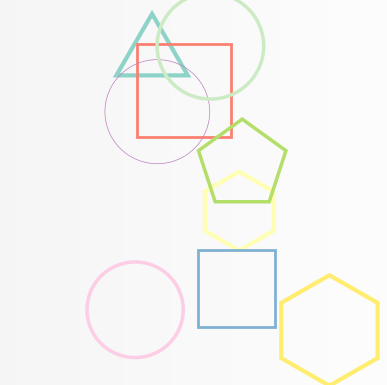[{"shape": "triangle", "thickness": 3, "radius": 0.53, "center": [0.392, 0.857]}, {"shape": "hexagon", "thickness": 3, "radius": 0.51, "center": [0.617, 0.452]}, {"shape": "square", "thickness": 2, "radius": 0.61, "center": [0.474, 0.765]}, {"shape": "square", "thickness": 2, "radius": 0.5, "center": [0.61, 0.25]}, {"shape": "pentagon", "thickness": 2.5, "radius": 0.59, "center": [0.625, 0.572]}, {"shape": "circle", "thickness": 2.5, "radius": 0.62, "center": [0.349, 0.195]}, {"shape": "circle", "thickness": 0.5, "radius": 0.68, "center": [0.406, 0.71]}, {"shape": "circle", "thickness": 2.5, "radius": 0.69, "center": [0.543, 0.88]}, {"shape": "hexagon", "thickness": 3, "radius": 0.72, "center": [0.85, 0.142]}]